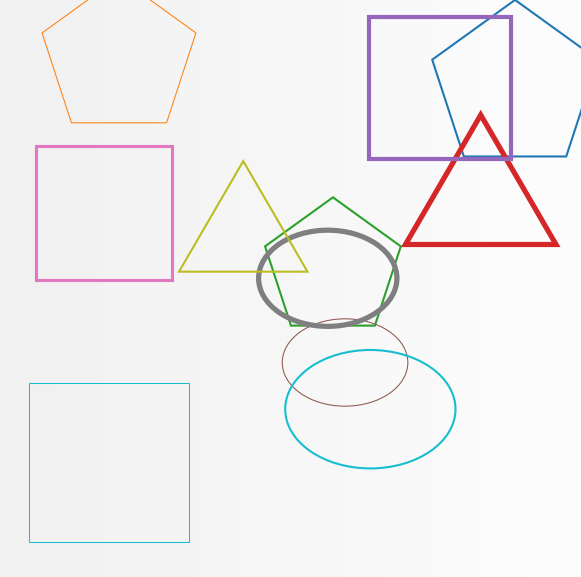[{"shape": "pentagon", "thickness": 1, "radius": 0.75, "center": [0.886, 0.849]}, {"shape": "pentagon", "thickness": 0.5, "radius": 0.7, "center": [0.205, 0.899]}, {"shape": "pentagon", "thickness": 1, "radius": 0.61, "center": [0.573, 0.535]}, {"shape": "triangle", "thickness": 2.5, "radius": 0.75, "center": [0.827, 0.651]}, {"shape": "square", "thickness": 2, "radius": 0.61, "center": [0.757, 0.847]}, {"shape": "oval", "thickness": 0.5, "radius": 0.54, "center": [0.594, 0.371]}, {"shape": "square", "thickness": 1.5, "radius": 0.58, "center": [0.179, 0.63]}, {"shape": "oval", "thickness": 2.5, "radius": 0.59, "center": [0.564, 0.517]}, {"shape": "triangle", "thickness": 1, "radius": 0.64, "center": [0.419, 0.593]}, {"shape": "oval", "thickness": 1, "radius": 0.73, "center": [0.637, 0.291]}, {"shape": "square", "thickness": 0.5, "radius": 0.69, "center": [0.188, 0.198]}]